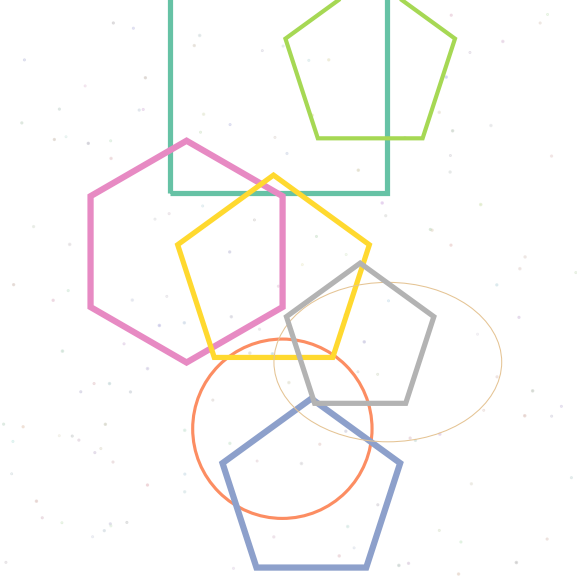[{"shape": "square", "thickness": 2.5, "radius": 0.94, "center": [0.482, 0.852]}, {"shape": "circle", "thickness": 1.5, "radius": 0.78, "center": [0.489, 0.257]}, {"shape": "pentagon", "thickness": 3, "radius": 0.81, "center": [0.539, 0.147]}, {"shape": "hexagon", "thickness": 3, "radius": 0.96, "center": [0.323, 0.563]}, {"shape": "pentagon", "thickness": 2, "radius": 0.77, "center": [0.641, 0.885]}, {"shape": "pentagon", "thickness": 2.5, "radius": 0.87, "center": [0.474, 0.521]}, {"shape": "oval", "thickness": 0.5, "radius": 0.99, "center": [0.672, 0.372]}, {"shape": "pentagon", "thickness": 2.5, "radius": 0.67, "center": [0.624, 0.409]}]